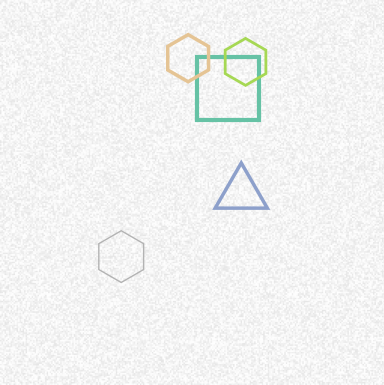[{"shape": "square", "thickness": 3, "radius": 0.41, "center": [0.592, 0.771]}, {"shape": "triangle", "thickness": 2.5, "radius": 0.39, "center": [0.627, 0.499]}, {"shape": "hexagon", "thickness": 2, "radius": 0.3, "center": [0.638, 0.839]}, {"shape": "hexagon", "thickness": 2.5, "radius": 0.31, "center": [0.489, 0.849]}, {"shape": "hexagon", "thickness": 1, "radius": 0.34, "center": [0.315, 0.333]}]